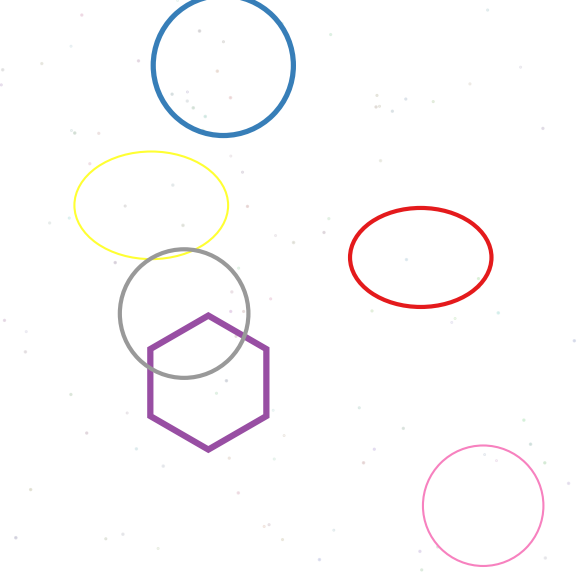[{"shape": "oval", "thickness": 2, "radius": 0.61, "center": [0.729, 0.553]}, {"shape": "circle", "thickness": 2.5, "radius": 0.61, "center": [0.387, 0.886]}, {"shape": "hexagon", "thickness": 3, "radius": 0.58, "center": [0.361, 0.337]}, {"shape": "oval", "thickness": 1, "radius": 0.67, "center": [0.262, 0.644]}, {"shape": "circle", "thickness": 1, "radius": 0.52, "center": [0.837, 0.123]}, {"shape": "circle", "thickness": 2, "radius": 0.56, "center": [0.319, 0.456]}]